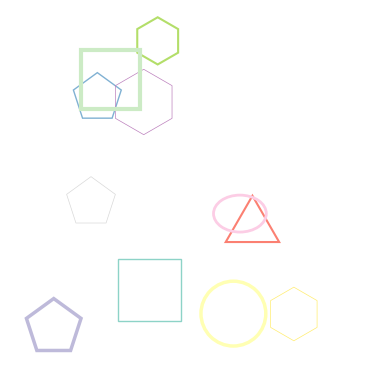[{"shape": "square", "thickness": 1, "radius": 0.41, "center": [0.389, 0.246]}, {"shape": "circle", "thickness": 2.5, "radius": 0.42, "center": [0.606, 0.185]}, {"shape": "pentagon", "thickness": 2.5, "radius": 0.37, "center": [0.14, 0.15]}, {"shape": "triangle", "thickness": 1.5, "radius": 0.4, "center": [0.656, 0.411]}, {"shape": "pentagon", "thickness": 1, "radius": 0.33, "center": [0.253, 0.746]}, {"shape": "hexagon", "thickness": 1.5, "radius": 0.31, "center": [0.41, 0.894]}, {"shape": "oval", "thickness": 2, "radius": 0.34, "center": [0.623, 0.445]}, {"shape": "pentagon", "thickness": 0.5, "radius": 0.33, "center": [0.236, 0.475]}, {"shape": "hexagon", "thickness": 0.5, "radius": 0.42, "center": [0.373, 0.735]}, {"shape": "square", "thickness": 3, "radius": 0.38, "center": [0.287, 0.794]}, {"shape": "hexagon", "thickness": 0.5, "radius": 0.35, "center": [0.763, 0.184]}]